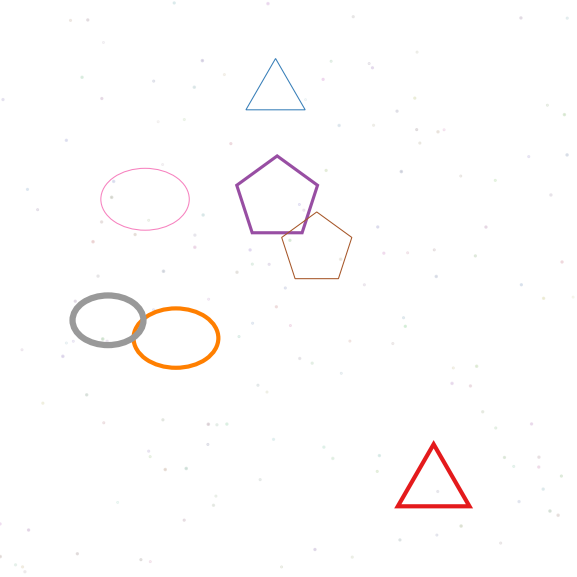[{"shape": "triangle", "thickness": 2, "radius": 0.36, "center": [0.751, 0.158]}, {"shape": "triangle", "thickness": 0.5, "radius": 0.3, "center": [0.477, 0.839]}, {"shape": "pentagon", "thickness": 1.5, "radius": 0.37, "center": [0.48, 0.656]}, {"shape": "oval", "thickness": 2, "radius": 0.37, "center": [0.305, 0.414]}, {"shape": "pentagon", "thickness": 0.5, "radius": 0.32, "center": [0.548, 0.568]}, {"shape": "oval", "thickness": 0.5, "radius": 0.38, "center": [0.251, 0.654]}, {"shape": "oval", "thickness": 3, "radius": 0.31, "center": [0.187, 0.445]}]